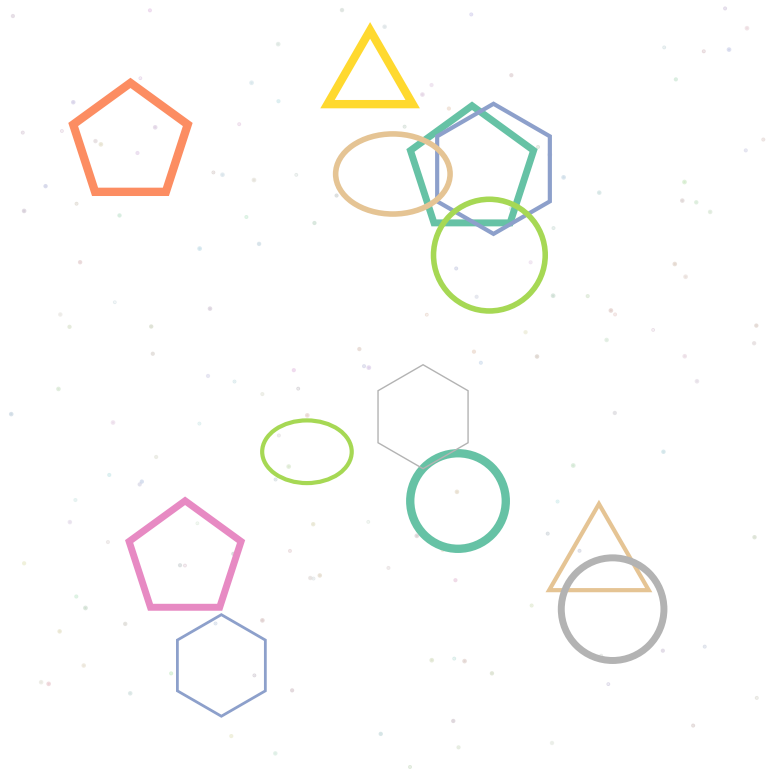[{"shape": "pentagon", "thickness": 2.5, "radius": 0.42, "center": [0.613, 0.779]}, {"shape": "circle", "thickness": 3, "radius": 0.31, "center": [0.595, 0.349]}, {"shape": "pentagon", "thickness": 3, "radius": 0.39, "center": [0.169, 0.814]}, {"shape": "hexagon", "thickness": 1.5, "radius": 0.42, "center": [0.641, 0.781]}, {"shape": "hexagon", "thickness": 1, "radius": 0.33, "center": [0.287, 0.136]}, {"shape": "pentagon", "thickness": 2.5, "radius": 0.38, "center": [0.24, 0.273]}, {"shape": "oval", "thickness": 1.5, "radius": 0.29, "center": [0.399, 0.413]}, {"shape": "circle", "thickness": 2, "radius": 0.36, "center": [0.636, 0.669]}, {"shape": "triangle", "thickness": 3, "radius": 0.32, "center": [0.481, 0.897]}, {"shape": "oval", "thickness": 2, "radius": 0.37, "center": [0.51, 0.774]}, {"shape": "triangle", "thickness": 1.5, "radius": 0.37, "center": [0.778, 0.271]}, {"shape": "circle", "thickness": 2.5, "radius": 0.33, "center": [0.796, 0.209]}, {"shape": "hexagon", "thickness": 0.5, "radius": 0.34, "center": [0.549, 0.459]}]